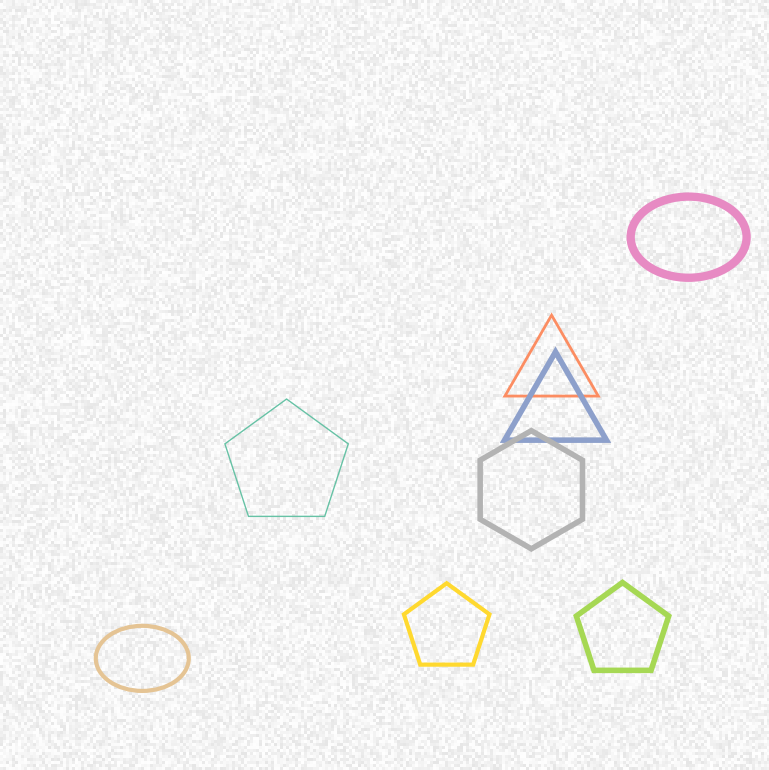[{"shape": "pentagon", "thickness": 0.5, "radius": 0.42, "center": [0.372, 0.398]}, {"shape": "triangle", "thickness": 1, "radius": 0.35, "center": [0.716, 0.521]}, {"shape": "triangle", "thickness": 2, "radius": 0.38, "center": [0.721, 0.467]}, {"shape": "oval", "thickness": 3, "radius": 0.38, "center": [0.894, 0.692]}, {"shape": "pentagon", "thickness": 2, "radius": 0.32, "center": [0.808, 0.18]}, {"shape": "pentagon", "thickness": 1.5, "radius": 0.29, "center": [0.58, 0.184]}, {"shape": "oval", "thickness": 1.5, "radius": 0.3, "center": [0.185, 0.145]}, {"shape": "hexagon", "thickness": 2, "radius": 0.38, "center": [0.69, 0.364]}]